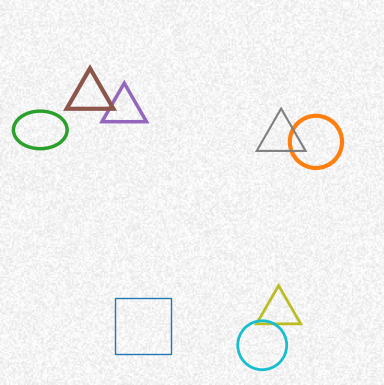[{"shape": "square", "thickness": 1, "radius": 0.36, "center": [0.371, 0.152]}, {"shape": "circle", "thickness": 3, "radius": 0.34, "center": [0.821, 0.631]}, {"shape": "oval", "thickness": 2.5, "radius": 0.35, "center": [0.105, 0.663]}, {"shape": "triangle", "thickness": 2.5, "radius": 0.33, "center": [0.323, 0.717]}, {"shape": "triangle", "thickness": 3, "radius": 0.35, "center": [0.234, 0.753]}, {"shape": "triangle", "thickness": 1.5, "radius": 0.37, "center": [0.73, 0.645]}, {"shape": "triangle", "thickness": 2, "radius": 0.33, "center": [0.724, 0.192]}, {"shape": "circle", "thickness": 2, "radius": 0.32, "center": [0.681, 0.103]}]